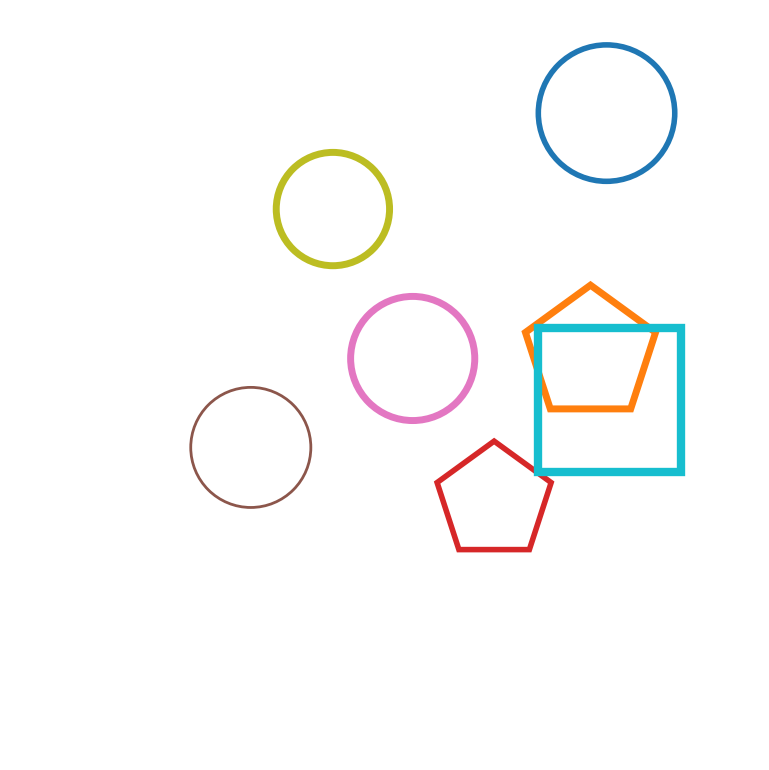[{"shape": "circle", "thickness": 2, "radius": 0.44, "center": [0.788, 0.853]}, {"shape": "pentagon", "thickness": 2.5, "radius": 0.44, "center": [0.767, 0.541]}, {"shape": "pentagon", "thickness": 2, "radius": 0.39, "center": [0.642, 0.349]}, {"shape": "circle", "thickness": 1, "radius": 0.39, "center": [0.326, 0.419]}, {"shape": "circle", "thickness": 2.5, "radius": 0.4, "center": [0.536, 0.534]}, {"shape": "circle", "thickness": 2.5, "radius": 0.37, "center": [0.432, 0.729]}, {"shape": "square", "thickness": 3, "radius": 0.47, "center": [0.791, 0.481]}]